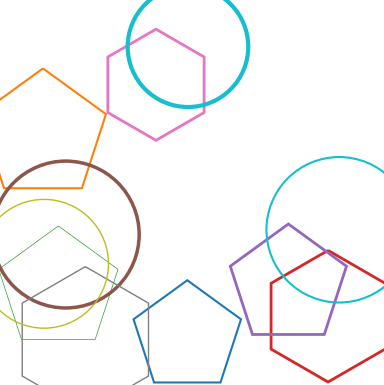[{"shape": "pentagon", "thickness": 1.5, "radius": 0.73, "center": [0.486, 0.125]}, {"shape": "pentagon", "thickness": 1.5, "radius": 0.86, "center": [0.112, 0.65]}, {"shape": "pentagon", "thickness": 0.5, "radius": 0.81, "center": [0.152, 0.25]}, {"shape": "hexagon", "thickness": 2, "radius": 0.85, "center": [0.852, 0.179]}, {"shape": "pentagon", "thickness": 2, "radius": 0.79, "center": [0.749, 0.26]}, {"shape": "circle", "thickness": 2.5, "radius": 0.95, "center": [0.171, 0.391]}, {"shape": "hexagon", "thickness": 2, "radius": 0.72, "center": [0.405, 0.78]}, {"shape": "hexagon", "thickness": 1, "radius": 0.95, "center": [0.222, 0.118]}, {"shape": "circle", "thickness": 1, "radius": 0.84, "center": [0.114, 0.315]}, {"shape": "circle", "thickness": 1.5, "radius": 0.94, "center": [0.881, 0.403]}, {"shape": "circle", "thickness": 3, "radius": 0.78, "center": [0.488, 0.879]}]